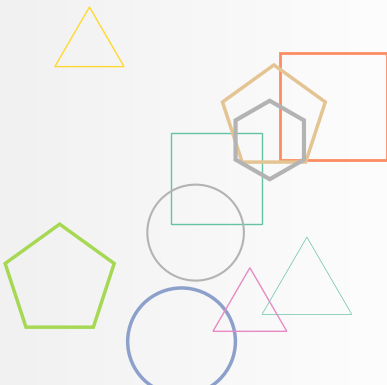[{"shape": "square", "thickness": 1, "radius": 0.59, "center": [0.558, 0.536]}, {"shape": "triangle", "thickness": 0.5, "radius": 0.67, "center": [0.792, 0.25]}, {"shape": "square", "thickness": 2, "radius": 0.69, "center": [0.86, 0.723]}, {"shape": "circle", "thickness": 2.5, "radius": 0.7, "center": [0.468, 0.113]}, {"shape": "triangle", "thickness": 1, "radius": 0.55, "center": [0.645, 0.194]}, {"shape": "pentagon", "thickness": 2.5, "radius": 0.74, "center": [0.154, 0.27]}, {"shape": "triangle", "thickness": 1, "radius": 0.52, "center": [0.231, 0.879]}, {"shape": "pentagon", "thickness": 2.5, "radius": 0.7, "center": [0.707, 0.692]}, {"shape": "circle", "thickness": 1.5, "radius": 0.62, "center": [0.505, 0.396]}, {"shape": "hexagon", "thickness": 3, "radius": 0.51, "center": [0.696, 0.636]}]